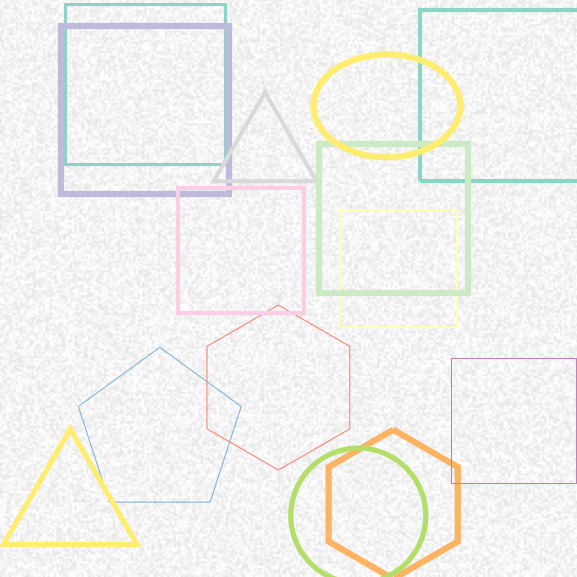[{"shape": "square", "thickness": 2, "radius": 0.74, "center": [0.876, 0.834]}, {"shape": "square", "thickness": 1.5, "radius": 0.69, "center": [0.252, 0.853]}, {"shape": "square", "thickness": 1, "radius": 0.51, "center": [0.689, 0.534]}, {"shape": "square", "thickness": 3, "radius": 0.73, "center": [0.252, 0.808]}, {"shape": "hexagon", "thickness": 0.5, "radius": 0.71, "center": [0.482, 0.328]}, {"shape": "pentagon", "thickness": 0.5, "radius": 0.74, "center": [0.277, 0.25]}, {"shape": "hexagon", "thickness": 3, "radius": 0.65, "center": [0.681, 0.126]}, {"shape": "circle", "thickness": 2.5, "radius": 0.58, "center": [0.62, 0.106]}, {"shape": "square", "thickness": 2, "radius": 0.54, "center": [0.417, 0.565]}, {"shape": "triangle", "thickness": 2, "radius": 0.51, "center": [0.459, 0.737]}, {"shape": "square", "thickness": 0.5, "radius": 0.54, "center": [0.889, 0.271]}, {"shape": "square", "thickness": 3, "radius": 0.64, "center": [0.682, 0.621]}, {"shape": "oval", "thickness": 3, "radius": 0.64, "center": [0.67, 0.816]}, {"shape": "triangle", "thickness": 2.5, "radius": 0.67, "center": [0.122, 0.123]}]